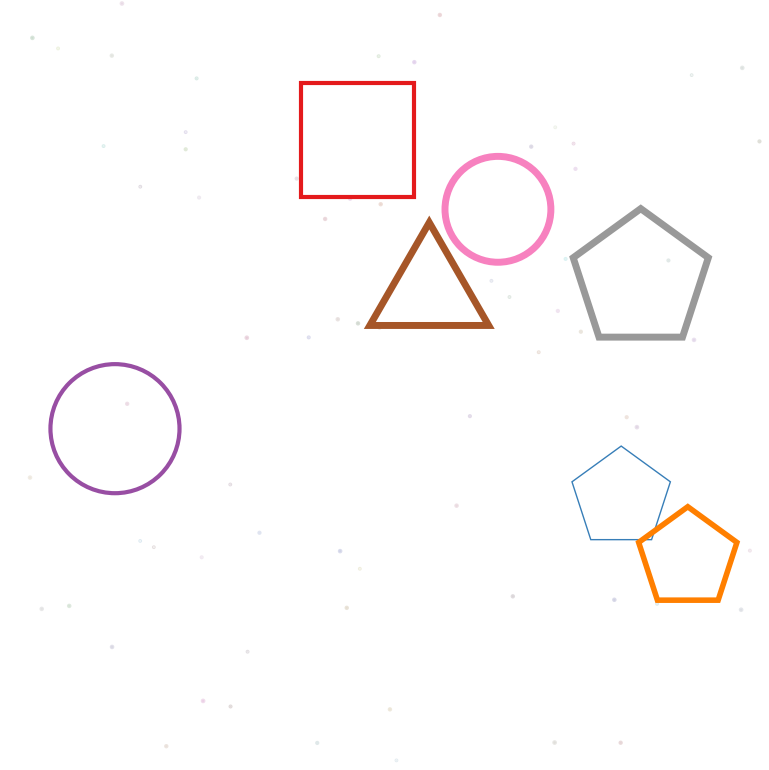[{"shape": "square", "thickness": 1.5, "radius": 0.37, "center": [0.464, 0.819]}, {"shape": "pentagon", "thickness": 0.5, "radius": 0.34, "center": [0.807, 0.354]}, {"shape": "circle", "thickness": 1.5, "radius": 0.42, "center": [0.149, 0.443]}, {"shape": "pentagon", "thickness": 2, "radius": 0.34, "center": [0.893, 0.275]}, {"shape": "triangle", "thickness": 2.5, "radius": 0.45, "center": [0.557, 0.622]}, {"shape": "circle", "thickness": 2.5, "radius": 0.34, "center": [0.647, 0.728]}, {"shape": "pentagon", "thickness": 2.5, "radius": 0.46, "center": [0.832, 0.637]}]